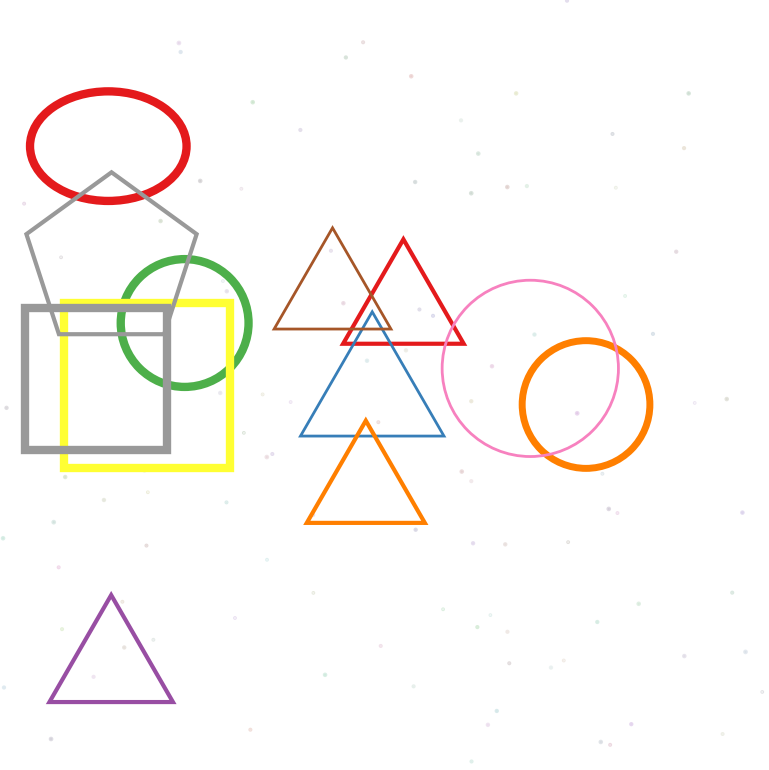[{"shape": "oval", "thickness": 3, "radius": 0.51, "center": [0.141, 0.81]}, {"shape": "triangle", "thickness": 1.5, "radius": 0.45, "center": [0.524, 0.599]}, {"shape": "triangle", "thickness": 1, "radius": 0.54, "center": [0.483, 0.487]}, {"shape": "circle", "thickness": 3, "radius": 0.41, "center": [0.24, 0.58]}, {"shape": "triangle", "thickness": 1.5, "radius": 0.46, "center": [0.144, 0.135]}, {"shape": "triangle", "thickness": 1.5, "radius": 0.44, "center": [0.475, 0.365]}, {"shape": "circle", "thickness": 2.5, "radius": 0.41, "center": [0.761, 0.475]}, {"shape": "square", "thickness": 3, "radius": 0.54, "center": [0.191, 0.499]}, {"shape": "triangle", "thickness": 1, "radius": 0.44, "center": [0.432, 0.616]}, {"shape": "circle", "thickness": 1, "radius": 0.57, "center": [0.689, 0.522]}, {"shape": "square", "thickness": 3, "radius": 0.46, "center": [0.125, 0.508]}, {"shape": "pentagon", "thickness": 1.5, "radius": 0.58, "center": [0.145, 0.66]}]